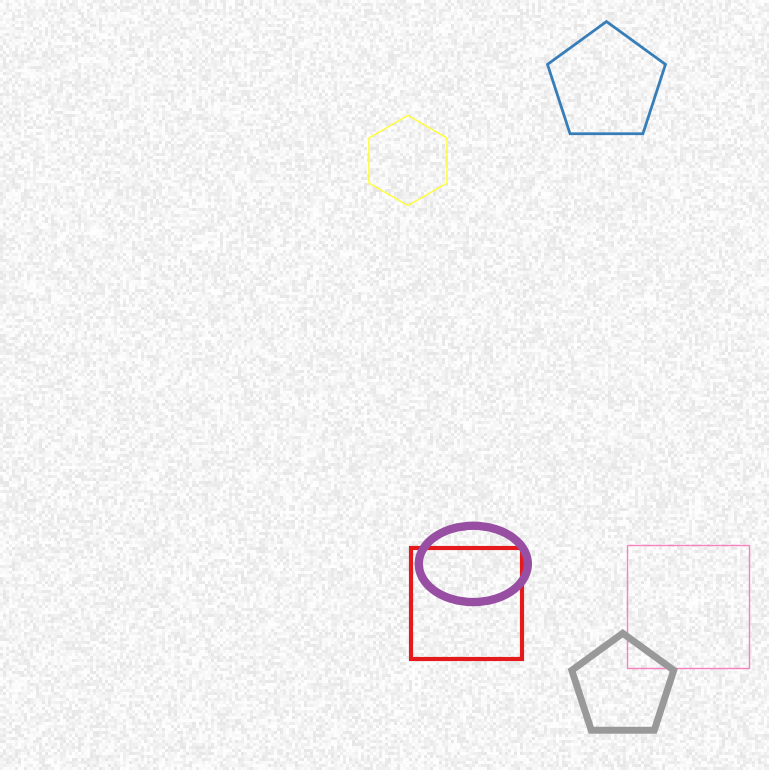[{"shape": "square", "thickness": 1.5, "radius": 0.36, "center": [0.605, 0.216]}, {"shape": "pentagon", "thickness": 1, "radius": 0.4, "center": [0.788, 0.891]}, {"shape": "oval", "thickness": 3, "radius": 0.35, "center": [0.615, 0.268]}, {"shape": "hexagon", "thickness": 0.5, "radius": 0.29, "center": [0.53, 0.792]}, {"shape": "square", "thickness": 0.5, "radius": 0.4, "center": [0.893, 0.212]}, {"shape": "pentagon", "thickness": 2.5, "radius": 0.35, "center": [0.809, 0.108]}]